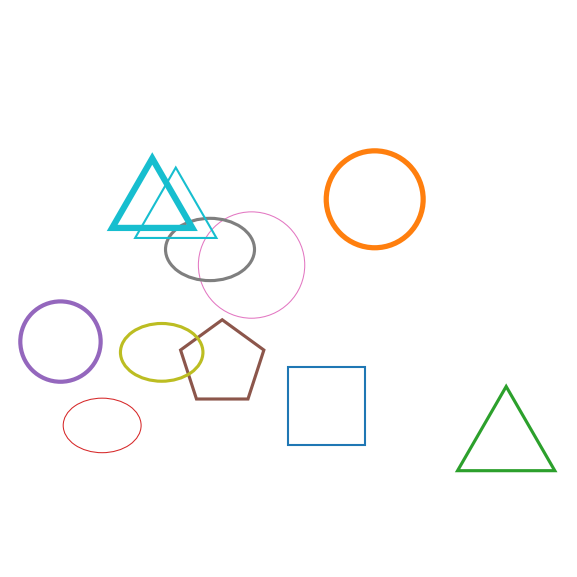[{"shape": "square", "thickness": 1, "radius": 0.33, "center": [0.565, 0.296]}, {"shape": "circle", "thickness": 2.5, "radius": 0.42, "center": [0.649, 0.654]}, {"shape": "triangle", "thickness": 1.5, "radius": 0.49, "center": [0.876, 0.233]}, {"shape": "oval", "thickness": 0.5, "radius": 0.34, "center": [0.177, 0.262]}, {"shape": "circle", "thickness": 2, "radius": 0.35, "center": [0.105, 0.408]}, {"shape": "pentagon", "thickness": 1.5, "radius": 0.38, "center": [0.385, 0.37]}, {"shape": "circle", "thickness": 0.5, "radius": 0.46, "center": [0.436, 0.54]}, {"shape": "oval", "thickness": 1.5, "radius": 0.39, "center": [0.364, 0.567]}, {"shape": "oval", "thickness": 1.5, "radius": 0.36, "center": [0.28, 0.389]}, {"shape": "triangle", "thickness": 3, "radius": 0.4, "center": [0.264, 0.645]}, {"shape": "triangle", "thickness": 1, "radius": 0.41, "center": [0.304, 0.628]}]